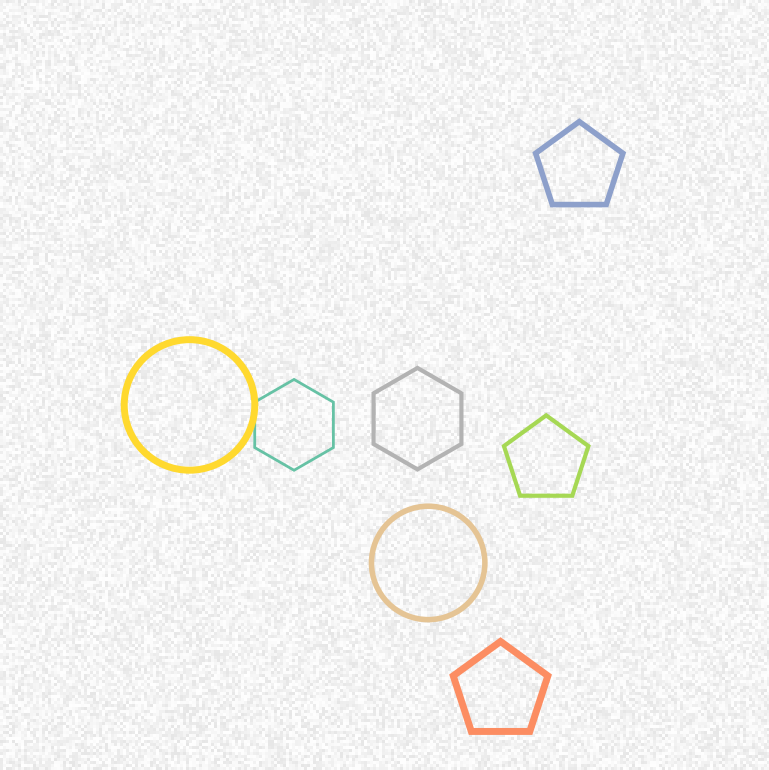[{"shape": "hexagon", "thickness": 1, "radius": 0.29, "center": [0.382, 0.448]}, {"shape": "pentagon", "thickness": 2.5, "radius": 0.32, "center": [0.65, 0.102]}, {"shape": "pentagon", "thickness": 2, "radius": 0.3, "center": [0.752, 0.783]}, {"shape": "pentagon", "thickness": 1.5, "radius": 0.29, "center": [0.709, 0.403]}, {"shape": "circle", "thickness": 2.5, "radius": 0.42, "center": [0.246, 0.474]}, {"shape": "circle", "thickness": 2, "radius": 0.37, "center": [0.556, 0.269]}, {"shape": "hexagon", "thickness": 1.5, "radius": 0.33, "center": [0.542, 0.456]}]